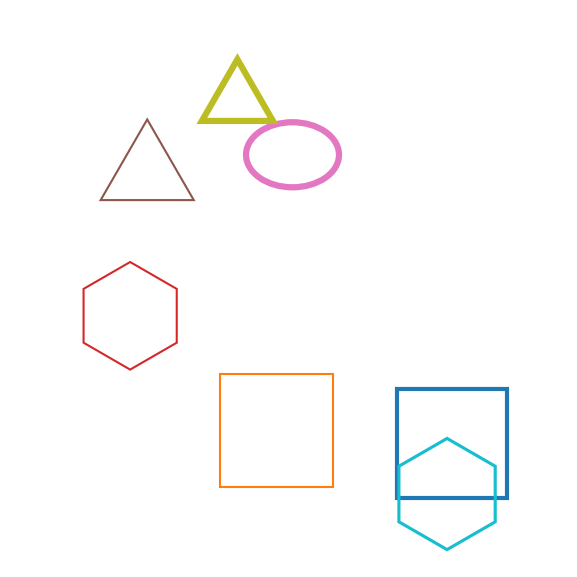[{"shape": "square", "thickness": 2, "radius": 0.47, "center": [0.782, 0.232]}, {"shape": "square", "thickness": 1, "radius": 0.49, "center": [0.479, 0.254]}, {"shape": "hexagon", "thickness": 1, "radius": 0.47, "center": [0.225, 0.452]}, {"shape": "triangle", "thickness": 1, "radius": 0.47, "center": [0.255, 0.699]}, {"shape": "oval", "thickness": 3, "radius": 0.4, "center": [0.507, 0.731]}, {"shape": "triangle", "thickness": 3, "radius": 0.36, "center": [0.411, 0.825]}, {"shape": "hexagon", "thickness": 1.5, "radius": 0.48, "center": [0.774, 0.144]}]